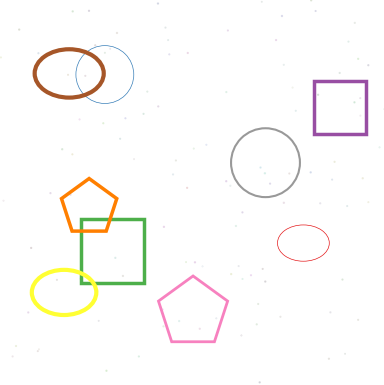[{"shape": "oval", "thickness": 0.5, "radius": 0.34, "center": [0.788, 0.369]}, {"shape": "circle", "thickness": 0.5, "radius": 0.38, "center": [0.272, 0.806]}, {"shape": "square", "thickness": 2.5, "radius": 0.41, "center": [0.292, 0.348]}, {"shape": "square", "thickness": 2.5, "radius": 0.34, "center": [0.883, 0.721]}, {"shape": "pentagon", "thickness": 2.5, "radius": 0.38, "center": [0.232, 0.461]}, {"shape": "oval", "thickness": 3, "radius": 0.42, "center": [0.166, 0.24]}, {"shape": "oval", "thickness": 3, "radius": 0.45, "center": [0.18, 0.809]}, {"shape": "pentagon", "thickness": 2, "radius": 0.47, "center": [0.501, 0.189]}, {"shape": "circle", "thickness": 1.5, "radius": 0.45, "center": [0.69, 0.577]}]